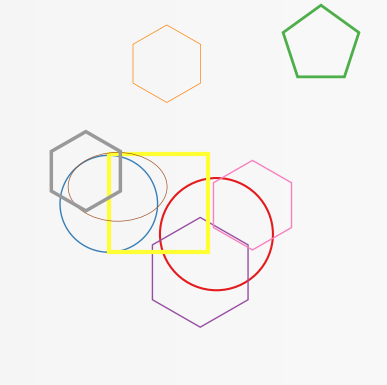[{"shape": "circle", "thickness": 1.5, "radius": 0.73, "center": [0.559, 0.392]}, {"shape": "circle", "thickness": 1, "radius": 0.63, "center": [0.281, 0.471]}, {"shape": "pentagon", "thickness": 2, "radius": 0.51, "center": [0.828, 0.884]}, {"shape": "hexagon", "thickness": 1, "radius": 0.71, "center": [0.517, 0.293]}, {"shape": "hexagon", "thickness": 0.5, "radius": 0.5, "center": [0.43, 0.835]}, {"shape": "square", "thickness": 3, "radius": 0.64, "center": [0.41, 0.474]}, {"shape": "oval", "thickness": 0.5, "radius": 0.64, "center": [0.304, 0.515]}, {"shape": "hexagon", "thickness": 1, "radius": 0.58, "center": [0.652, 0.467]}, {"shape": "hexagon", "thickness": 2.5, "radius": 0.51, "center": [0.222, 0.555]}]